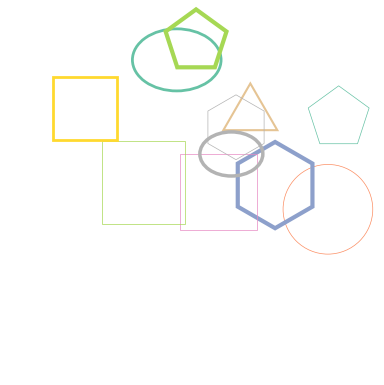[{"shape": "pentagon", "thickness": 0.5, "radius": 0.42, "center": [0.88, 0.694]}, {"shape": "oval", "thickness": 2, "radius": 0.58, "center": [0.459, 0.844]}, {"shape": "circle", "thickness": 0.5, "radius": 0.58, "center": [0.852, 0.456]}, {"shape": "hexagon", "thickness": 3, "radius": 0.56, "center": [0.715, 0.519]}, {"shape": "square", "thickness": 0.5, "radius": 0.5, "center": [0.568, 0.502]}, {"shape": "pentagon", "thickness": 3, "radius": 0.42, "center": [0.509, 0.892]}, {"shape": "square", "thickness": 0.5, "radius": 0.54, "center": [0.372, 0.526]}, {"shape": "square", "thickness": 2, "radius": 0.41, "center": [0.22, 0.718]}, {"shape": "triangle", "thickness": 1.5, "radius": 0.4, "center": [0.65, 0.702]}, {"shape": "oval", "thickness": 2.5, "radius": 0.41, "center": [0.601, 0.6]}, {"shape": "hexagon", "thickness": 0.5, "radius": 0.42, "center": [0.613, 0.669]}]